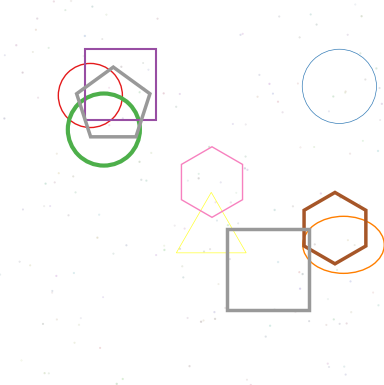[{"shape": "circle", "thickness": 1, "radius": 0.42, "center": [0.235, 0.752]}, {"shape": "circle", "thickness": 0.5, "radius": 0.48, "center": [0.881, 0.776]}, {"shape": "circle", "thickness": 3, "radius": 0.47, "center": [0.27, 0.664]}, {"shape": "square", "thickness": 1.5, "radius": 0.46, "center": [0.313, 0.78]}, {"shape": "oval", "thickness": 1, "radius": 0.53, "center": [0.892, 0.364]}, {"shape": "triangle", "thickness": 0.5, "radius": 0.52, "center": [0.549, 0.396]}, {"shape": "hexagon", "thickness": 2.5, "radius": 0.46, "center": [0.87, 0.407]}, {"shape": "hexagon", "thickness": 1, "radius": 0.46, "center": [0.551, 0.527]}, {"shape": "pentagon", "thickness": 2.5, "radius": 0.5, "center": [0.294, 0.726]}, {"shape": "square", "thickness": 2.5, "radius": 0.53, "center": [0.696, 0.3]}]